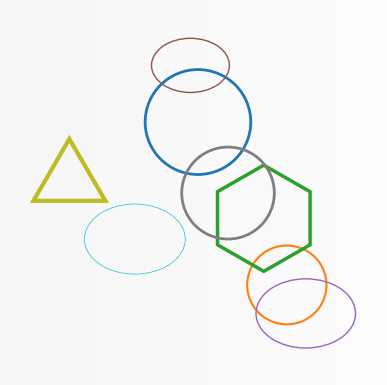[{"shape": "circle", "thickness": 2, "radius": 0.68, "center": [0.511, 0.683]}, {"shape": "circle", "thickness": 1.5, "radius": 0.51, "center": [0.74, 0.26]}, {"shape": "hexagon", "thickness": 2.5, "radius": 0.69, "center": [0.681, 0.433]}, {"shape": "oval", "thickness": 1, "radius": 0.64, "center": [0.789, 0.186]}, {"shape": "oval", "thickness": 1, "radius": 0.5, "center": [0.491, 0.83]}, {"shape": "circle", "thickness": 2, "radius": 0.6, "center": [0.588, 0.499]}, {"shape": "triangle", "thickness": 3, "radius": 0.54, "center": [0.179, 0.532]}, {"shape": "oval", "thickness": 0.5, "radius": 0.65, "center": [0.348, 0.379]}]